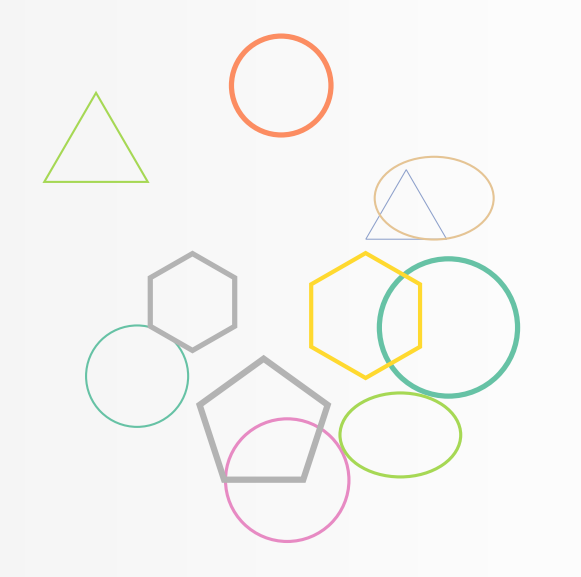[{"shape": "circle", "thickness": 1, "radius": 0.44, "center": [0.236, 0.348]}, {"shape": "circle", "thickness": 2.5, "radius": 0.59, "center": [0.772, 0.432]}, {"shape": "circle", "thickness": 2.5, "radius": 0.43, "center": [0.484, 0.851]}, {"shape": "triangle", "thickness": 0.5, "radius": 0.4, "center": [0.699, 0.625]}, {"shape": "circle", "thickness": 1.5, "radius": 0.53, "center": [0.494, 0.168]}, {"shape": "oval", "thickness": 1.5, "radius": 0.52, "center": [0.689, 0.246]}, {"shape": "triangle", "thickness": 1, "radius": 0.51, "center": [0.165, 0.736]}, {"shape": "hexagon", "thickness": 2, "radius": 0.54, "center": [0.629, 0.453]}, {"shape": "oval", "thickness": 1, "radius": 0.51, "center": [0.747, 0.656]}, {"shape": "pentagon", "thickness": 3, "radius": 0.58, "center": [0.454, 0.262]}, {"shape": "hexagon", "thickness": 2.5, "radius": 0.42, "center": [0.331, 0.476]}]